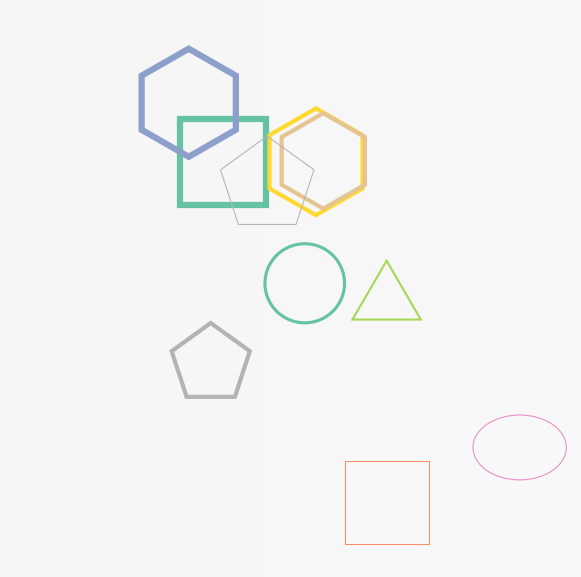[{"shape": "square", "thickness": 3, "radius": 0.37, "center": [0.384, 0.719]}, {"shape": "circle", "thickness": 1.5, "radius": 0.34, "center": [0.524, 0.509]}, {"shape": "square", "thickness": 0.5, "radius": 0.36, "center": [0.666, 0.129]}, {"shape": "hexagon", "thickness": 3, "radius": 0.47, "center": [0.325, 0.821]}, {"shape": "oval", "thickness": 0.5, "radius": 0.4, "center": [0.894, 0.224]}, {"shape": "triangle", "thickness": 1, "radius": 0.34, "center": [0.665, 0.48]}, {"shape": "hexagon", "thickness": 2, "radius": 0.46, "center": [0.544, 0.719]}, {"shape": "hexagon", "thickness": 2, "radius": 0.41, "center": [0.556, 0.72]}, {"shape": "pentagon", "thickness": 2, "radius": 0.35, "center": [0.363, 0.369]}, {"shape": "pentagon", "thickness": 0.5, "radius": 0.42, "center": [0.46, 0.679]}]